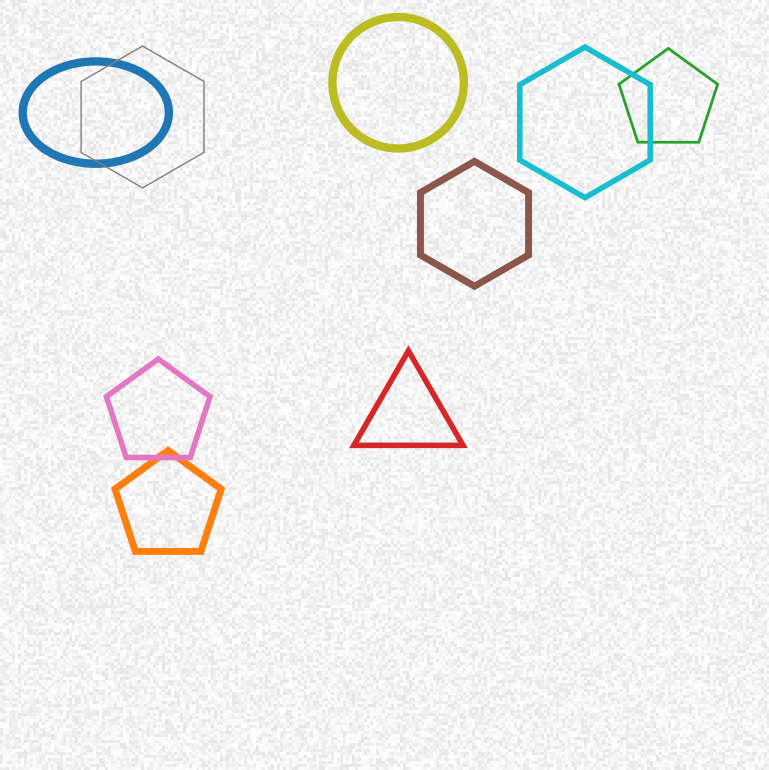[{"shape": "oval", "thickness": 3, "radius": 0.47, "center": [0.124, 0.854]}, {"shape": "pentagon", "thickness": 2.5, "radius": 0.36, "center": [0.218, 0.343]}, {"shape": "pentagon", "thickness": 1, "radius": 0.34, "center": [0.868, 0.87]}, {"shape": "triangle", "thickness": 2, "radius": 0.41, "center": [0.53, 0.463]}, {"shape": "hexagon", "thickness": 2.5, "radius": 0.41, "center": [0.616, 0.709]}, {"shape": "pentagon", "thickness": 2, "radius": 0.35, "center": [0.206, 0.463]}, {"shape": "hexagon", "thickness": 0.5, "radius": 0.46, "center": [0.185, 0.848]}, {"shape": "circle", "thickness": 3, "radius": 0.43, "center": [0.517, 0.893]}, {"shape": "hexagon", "thickness": 2, "radius": 0.49, "center": [0.76, 0.841]}]